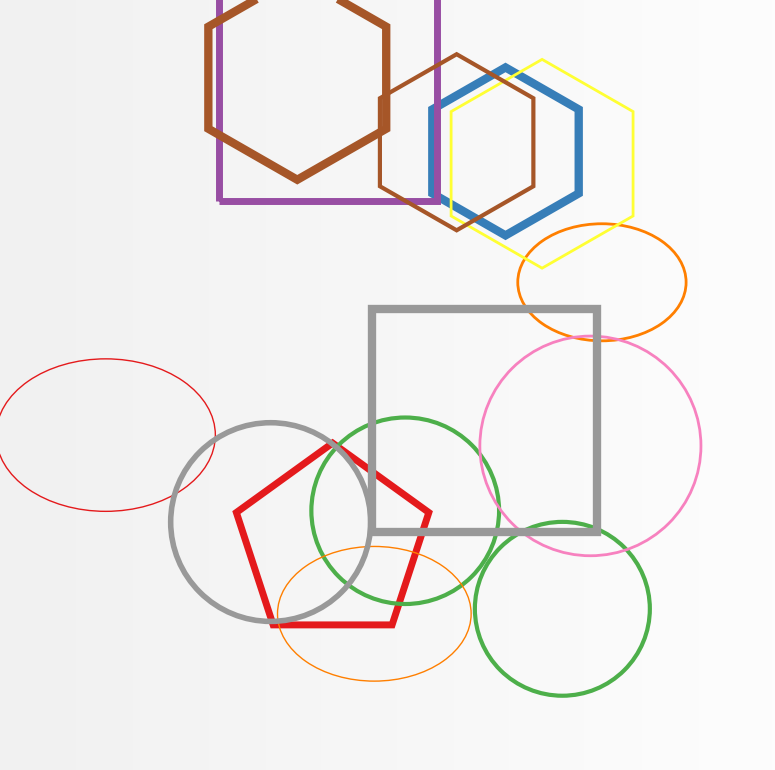[{"shape": "pentagon", "thickness": 2.5, "radius": 0.65, "center": [0.429, 0.294]}, {"shape": "oval", "thickness": 0.5, "radius": 0.71, "center": [0.136, 0.435]}, {"shape": "hexagon", "thickness": 3, "radius": 0.55, "center": [0.652, 0.803]}, {"shape": "circle", "thickness": 1.5, "radius": 0.56, "center": [0.726, 0.209]}, {"shape": "circle", "thickness": 1.5, "radius": 0.61, "center": [0.523, 0.337]}, {"shape": "square", "thickness": 2.5, "radius": 0.7, "center": [0.423, 0.879]}, {"shape": "oval", "thickness": 0.5, "radius": 0.62, "center": [0.483, 0.203]}, {"shape": "oval", "thickness": 1, "radius": 0.54, "center": [0.777, 0.633]}, {"shape": "hexagon", "thickness": 1, "radius": 0.68, "center": [0.699, 0.787]}, {"shape": "hexagon", "thickness": 3, "radius": 0.66, "center": [0.384, 0.899]}, {"shape": "hexagon", "thickness": 1.5, "radius": 0.57, "center": [0.589, 0.815]}, {"shape": "circle", "thickness": 1, "radius": 0.71, "center": [0.762, 0.421]}, {"shape": "square", "thickness": 3, "radius": 0.73, "center": [0.626, 0.454]}, {"shape": "circle", "thickness": 2, "radius": 0.65, "center": [0.349, 0.322]}]